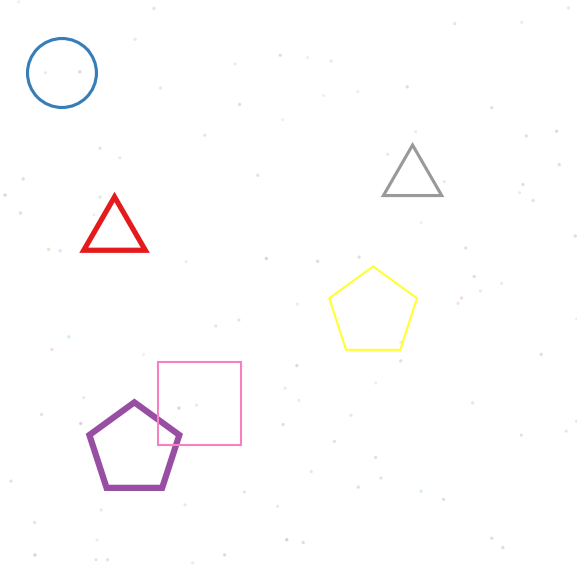[{"shape": "triangle", "thickness": 2.5, "radius": 0.31, "center": [0.198, 0.597]}, {"shape": "circle", "thickness": 1.5, "radius": 0.3, "center": [0.107, 0.873]}, {"shape": "pentagon", "thickness": 3, "radius": 0.41, "center": [0.233, 0.221]}, {"shape": "pentagon", "thickness": 1, "radius": 0.4, "center": [0.646, 0.458]}, {"shape": "square", "thickness": 1, "radius": 0.36, "center": [0.346, 0.301]}, {"shape": "triangle", "thickness": 1.5, "radius": 0.29, "center": [0.714, 0.69]}]